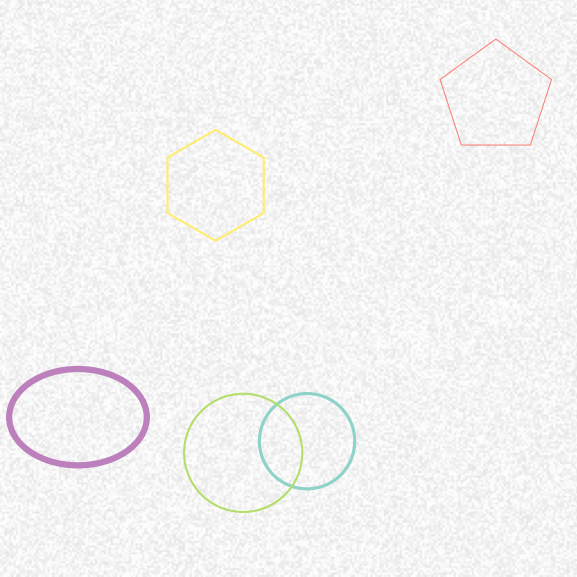[{"shape": "circle", "thickness": 1.5, "radius": 0.41, "center": [0.532, 0.235]}, {"shape": "pentagon", "thickness": 0.5, "radius": 0.51, "center": [0.859, 0.83]}, {"shape": "circle", "thickness": 1, "radius": 0.51, "center": [0.421, 0.215]}, {"shape": "oval", "thickness": 3, "radius": 0.6, "center": [0.135, 0.277]}, {"shape": "hexagon", "thickness": 1, "radius": 0.48, "center": [0.373, 0.678]}]